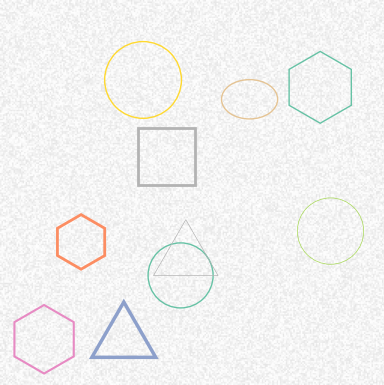[{"shape": "circle", "thickness": 1, "radius": 0.42, "center": [0.469, 0.285]}, {"shape": "hexagon", "thickness": 1, "radius": 0.47, "center": [0.832, 0.773]}, {"shape": "hexagon", "thickness": 2, "radius": 0.35, "center": [0.211, 0.372]}, {"shape": "triangle", "thickness": 2.5, "radius": 0.48, "center": [0.322, 0.12]}, {"shape": "hexagon", "thickness": 1.5, "radius": 0.44, "center": [0.115, 0.119]}, {"shape": "circle", "thickness": 0.5, "radius": 0.43, "center": [0.858, 0.4]}, {"shape": "circle", "thickness": 1, "radius": 0.5, "center": [0.372, 0.792]}, {"shape": "oval", "thickness": 1, "radius": 0.36, "center": [0.648, 0.742]}, {"shape": "square", "thickness": 2, "radius": 0.37, "center": [0.433, 0.594]}, {"shape": "triangle", "thickness": 0.5, "radius": 0.48, "center": [0.483, 0.333]}]